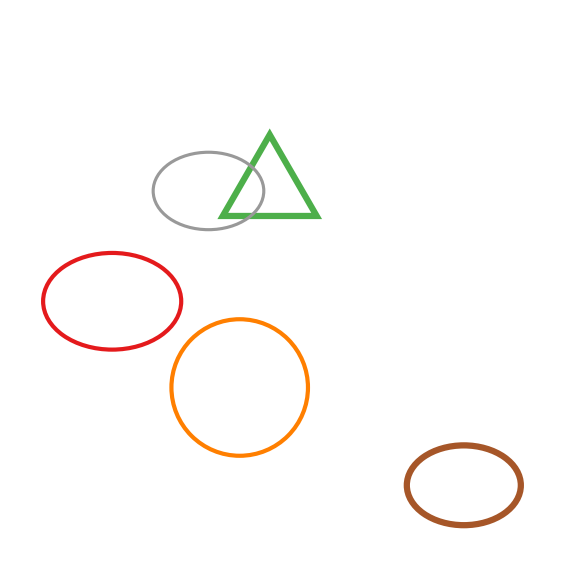[{"shape": "oval", "thickness": 2, "radius": 0.6, "center": [0.194, 0.477]}, {"shape": "triangle", "thickness": 3, "radius": 0.47, "center": [0.467, 0.672]}, {"shape": "circle", "thickness": 2, "radius": 0.59, "center": [0.415, 0.328]}, {"shape": "oval", "thickness": 3, "radius": 0.49, "center": [0.803, 0.159]}, {"shape": "oval", "thickness": 1.5, "radius": 0.48, "center": [0.361, 0.668]}]